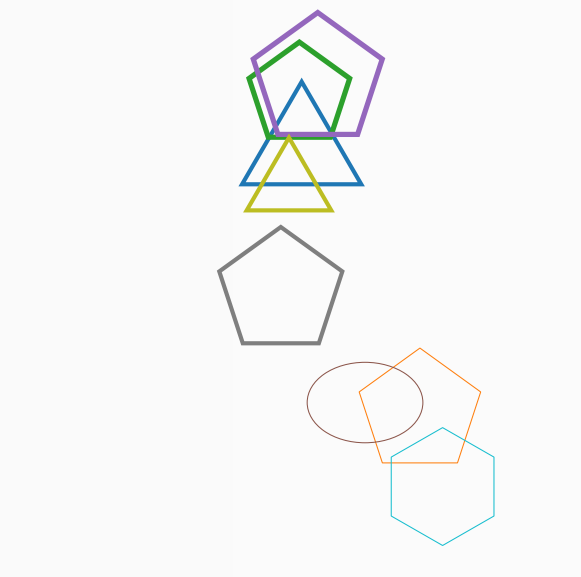[{"shape": "triangle", "thickness": 2, "radius": 0.59, "center": [0.519, 0.739]}, {"shape": "pentagon", "thickness": 0.5, "radius": 0.55, "center": [0.722, 0.286]}, {"shape": "pentagon", "thickness": 2.5, "radius": 0.46, "center": [0.515, 0.835]}, {"shape": "pentagon", "thickness": 2.5, "radius": 0.58, "center": [0.547, 0.861]}, {"shape": "oval", "thickness": 0.5, "radius": 0.5, "center": [0.628, 0.302]}, {"shape": "pentagon", "thickness": 2, "radius": 0.56, "center": [0.483, 0.495]}, {"shape": "triangle", "thickness": 2, "radius": 0.42, "center": [0.497, 0.677]}, {"shape": "hexagon", "thickness": 0.5, "radius": 0.51, "center": [0.761, 0.157]}]